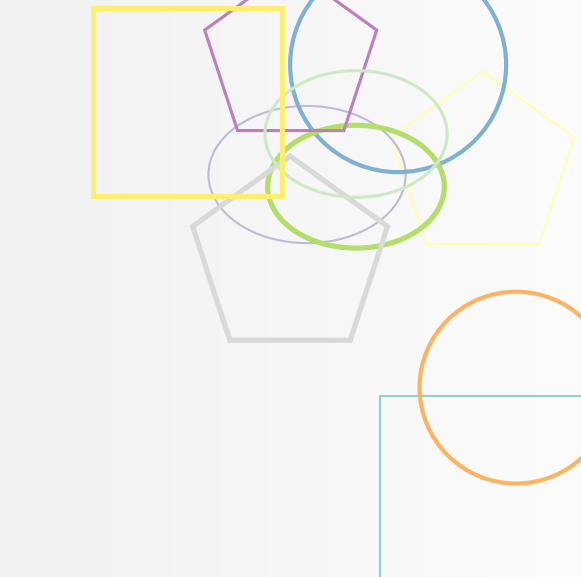[{"shape": "square", "thickness": 1, "radius": 0.99, "center": [0.852, 0.115]}, {"shape": "pentagon", "thickness": 1, "radius": 0.83, "center": [0.831, 0.71]}, {"shape": "oval", "thickness": 1, "radius": 0.85, "center": [0.528, 0.697]}, {"shape": "circle", "thickness": 2, "radius": 0.93, "center": [0.685, 0.887]}, {"shape": "circle", "thickness": 2, "radius": 0.83, "center": [0.888, 0.328]}, {"shape": "oval", "thickness": 2.5, "radius": 0.76, "center": [0.612, 0.676]}, {"shape": "pentagon", "thickness": 2.5, "radius": 0.88, "center": [0.499, 0.553]}, {"shape": "pentagon", "thickness": 1.5, "radius": 0.78, "center": [0.5, 0.899]}, {"shape": "oval", "thickness": 1.5, "radius": 0.78, "center": [0.613, 0.767]}, {"shape": "square", "thickness": 2.5, "radius": 0.81, "center": [0.323, 0.822]}]